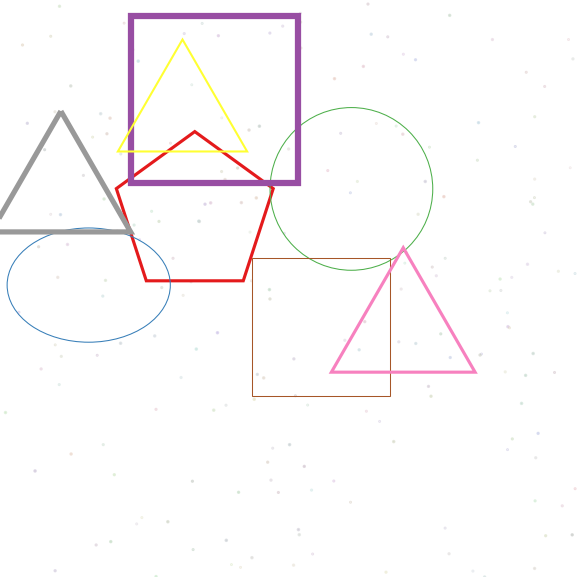[{"shape": "pentagon", "thickness": 1.5, "radius": 0.71, "center": [0.337, 0.628]}, {"shape": "oval", "thickness": 0.5, "radius": 0.71, "center": [0.154, 0.505]}, {"shape": "circle", "thickness": 0.5, "radius": 0.7, "center": [0.608, 0.672]}, {"shape": "square", "thickness": 3, "radius": 0.73, "center": [0.372, 0.827]}, {"shape": "triangle", "thickness": 1, "radius": 0.65, "center": [0.316, 0.801]}, {"shape": "square", "thickness": 0.5, "radius": 0.6, "center": [0.556, 0.433]}, {"shape": "triangle", "thickness": 1.5, "radius": 0.72, "center": [0.698, 0.427]}, {"shape": "triangle", "thickness": 2.5, "radius": 0.7, "center": [0.105, 0.667]}]